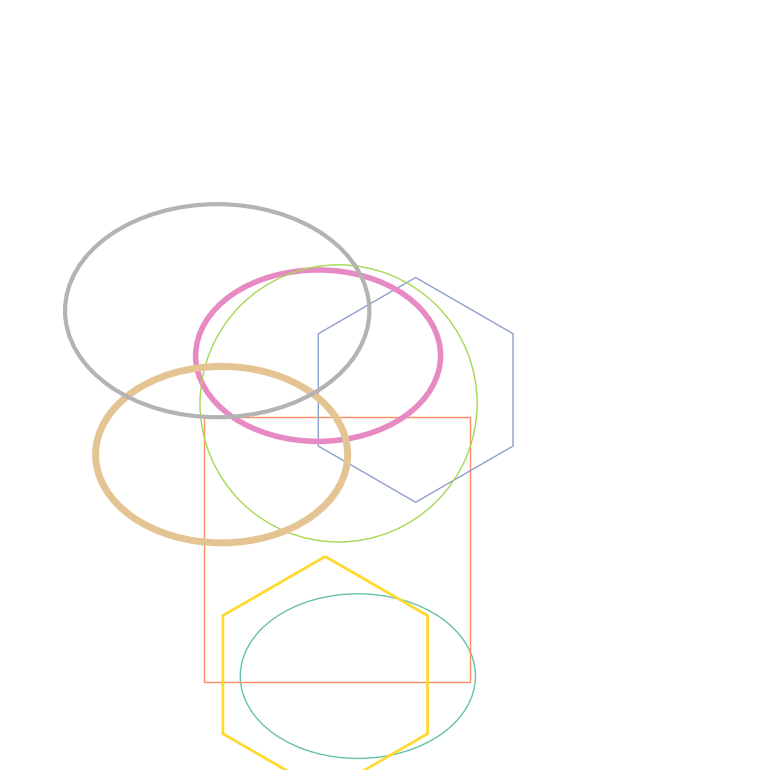[{"shape": "oval", "thickness": 0.5, "radius": 0.76, "center": [0.465, 0.122]}, {"shape": "square", "thickness": 0.5, "radius": 0.86, "center": [0.438, 0.286]}, {"shape": "hexagon", "thickness": 0.5, "radius": 0.73, "center": [0.54, 0.494]}, {"shape": "oval", "thickness": 2, "radius": 0.8, "center": [0.413, 0.538]}, {"shape": "circle", "thickness": 0.5, "radius": 0.9, "center": [0.44, 0.476]}, {"shape": "hexagon", "thickness": 1, "radius": 0.77, "center": [0.422, 0.124]}, {"shape": "oval", "thickness": 2.5, "radius": 0.82, "center": [0.288, 0.41]}, {"shape": "oval", "thickness": 1.5, "radius": 0.99, "center": [0.282, 0.596]}]